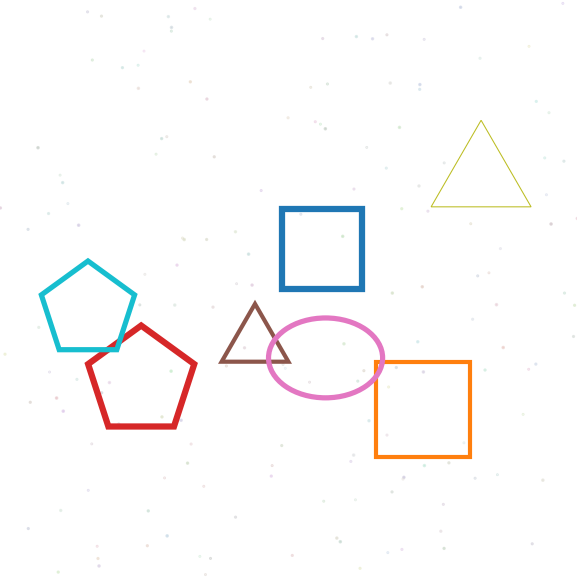[{"shape": "square", "thickness": 3, "radius": 0.35, "center": [0.557, 0.569]}, {"shape": "square", "thickness": 2, "radius": 0.41, "center": [0.732, 0.29]}, {"shape": "pentagon", "thickness": 3, "radius": 0.48, "center": [0.244, 0.339]}, {"shape": "triangle", "thickness": 2, "radius": 0.33, "center": [0.442, 0.406]}, {"shape": "oval", "thickness": 2.5, "radius": 0.49, "center": [0.564, 0.379]}, {"shape": "triangle", "thickness": 0.5, "radius": 0.5, "center": [0.833, 0.691]}, {"shape": "pentagon", "thickness": 2.5, "radius": 0.42, "center": [0.152, 0.462]}]